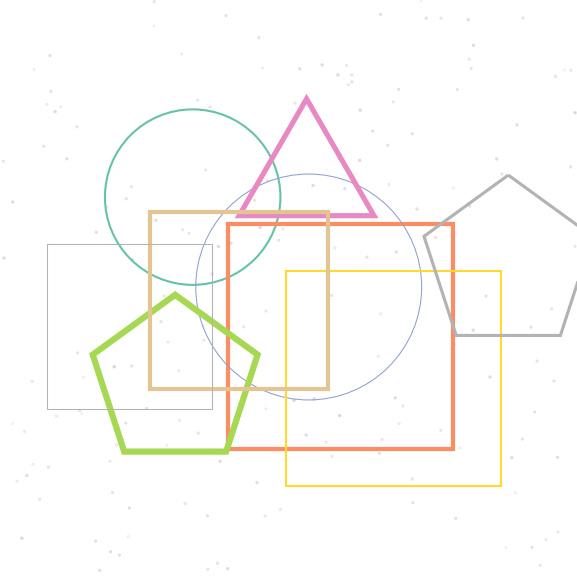[{"shape": "circle", "thickness": 1, "radius": 0.76, "center": [0.334, 0.658]}, {"shape": "square", "thickness": 2, "radius": 0.97, "center": [0.59, 0.416]}, {"shape": "circle", "thickness": 0.5, "radius": 0.98, "center": [0.535, 0.502]}, {"shape": "triangle", "thickness": 2.5, "radius": 0.67, "center": [0.531, 0.693]}, {"shape": "pentagon", "thickness": 3, "radius": 0.75, "center": [0.303, 0.339]}, {"shape": "square", "thickness": 1, "radius": 0.93, "center": [0.681, 0.344]}, {"shape": "square", "thickness": 2, "radius": 0.77, "center": [0.413, 0.479]}, {"shape": "pentagon", "thickness": 1.5, "radius": 0.77, "center": [0.88, 0.542]}, {"shape": "square", "thickness": 0.5, "radius": 0.71, "center": [0.224, 0.433]}]